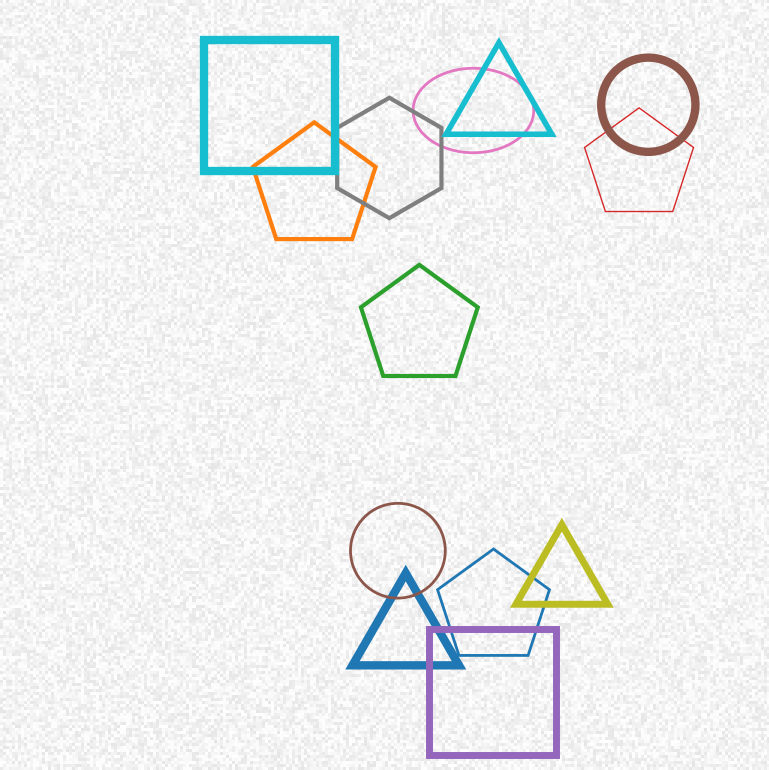[{"shape": "triangle", "thickness": 3, "radius": 0.4, "center": [0.527, 0.176]}, {"shape": "pentagon", "thickness": 1, "radius": 0.38, "center": [0.641, 0.211]}, {"shape": "pentagon", "thickness": 1.5, "radius": 0.42, "center": [0.408, 0.757]}, {"shape": "pentagon", "thickness": 1.5, "radius": 0.4, "center": [0.545, 0.576]}, {"shape": "pentagon", "thickness": 0.5, "radius": 0.37, "center": [0.83, 0.785]}, {"shape": "square", "thickness": 2.5, "radius": 0.41, "center": [0.64, 0.101]}, {"shape": "circle", "thickness": 3, "radius": 0.31, "center": [0.842, 0.864]}, {"shape": "circle", "thickness": 1, "radius": 0.31, "center": [0.517, 0.285]}, {"shape": "oval", "thickness": 1, "radius": 0.39, "center": [0.615, 0.857]}, {"shape": "hexagon", "thickness": 1.5, "radius": 0.39, "center": [0.506, 0.795]}, {"shape": "triangle", "thickness": 2.5, "radius": 0.34, "center": [0.73, 0.25]}, {"shape": "square", "thickness": 3, "radius": 0.42, "center": [0.35, 0.863]}, {"shape": "triangle", "thickness": 2, "radius": 0.4, "center": [0.648, 0.865]}]